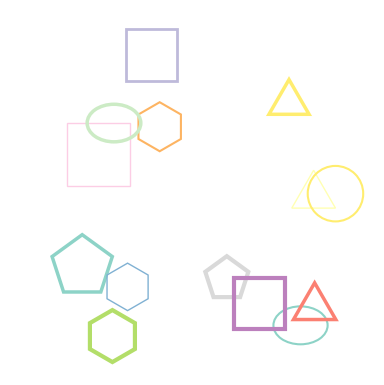[{"shape": "pentagon", "thickness": 2.5, "radius": 0.41, "center": [0.214, 0.308]}, {"shape": "oval", "thickness": 1.5, "radius": 0.35, "center": [0.781, 0.155]}, {"shape": "triangle", "thickness": 1, "radius": 0.33, "center": [0.815, 0.492]}, {"shape": "square", "thickness": 2, "radius": 0.33, "center": [0.394, 0.856]}, {"shape": "triangle", "thickness": 2.5, "radius": 0.32, "center": [0.817, 0.202]}, {"shape": "hexagon", "thickness": 1, "radius": 0.31, "center": [0.331, 0.255]}, {"shape": "hexagon", "thickness": 1.5, "radius": 0.32, "center": [0.415, 0.671]}, {"shape": "hexagon", "thickness": 3, "radius": 0.34, "center": [0.292, 0.127]}, {"shape": "square", "thickness": 1, "radius": 0.41, "center": [0.256, 0.599]}, {"shape": "pentagon", "thickness": 3, "radius": 0.29, "center": [0.589, 0.276]}, {"shape": "square", "thickness": 3, "radius": 0.33, "center": [0.674, 0.212]}, {"shape": "oval", "thickness": 2.5, "radius": 0.35, "center": [0.296, 0.68]}, {"shape": "triangle", "thickness": 2.5, "radius": 0.3, "center": [0.751, 0.733]}, {"shape": "circle", "thickness": 1.5, "radius": 0.36, "center": [0.871, 0.497]}]